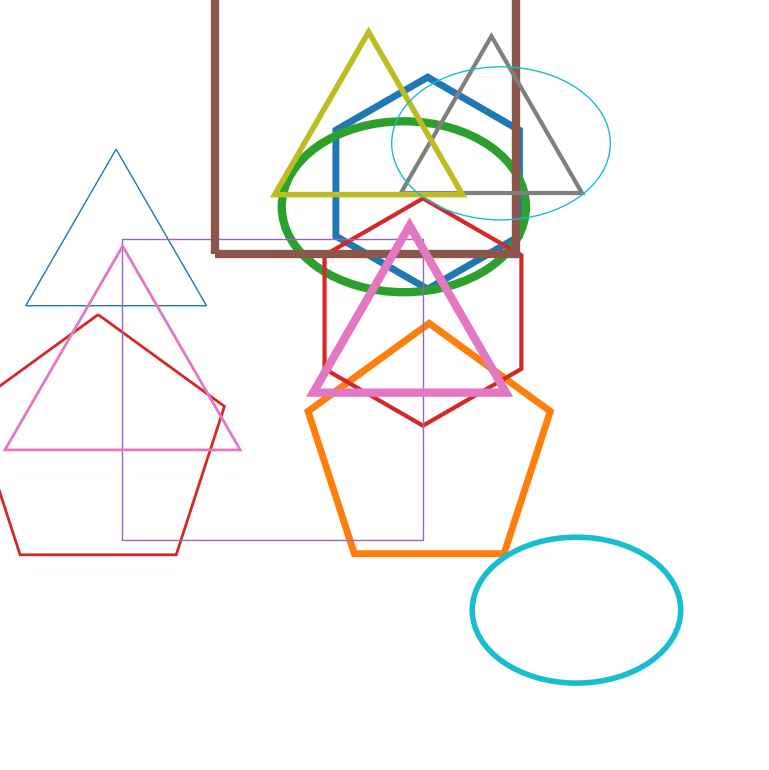[{"shape": "triangle", "thickness": 0.5, "radius": 0.68, "center": [0.151, 0.671]}, {"shape": "hexagon", "thickness": 2.5, "radius": 0.69, "center": [0.555, 0.762]}, {"shape": "pentagon", "thickness": 2.5, "radius": 0.83, "center": [0.557, 0.415]}, {"shape": "oval", "thickness": 3, "radius": 0.79, "center": [0.524, 0.732]}, {"shape": "hexagon", "thickness": 1.5, "radius": 0.74, "center": [0.549, 0.595]}, {"shape": "pentagon", "thickness": 1, "radius": 0.86, "center": [0.127, 0.419]}, {"shape": "square", "thickness": 0.5, "radius": 0.98, "center": [0.354, 0.494]}, {"shape": "square", "thickness": 3, "radius": 0.97, "center": [0.475, 0.865]}, {"shape": "triangle", "thickness": 3, "radius": 0.72, "center": [0.532, 0.562]}, {"shape": "triangle", "thickness": 1, "radius": 0.88, "center": [0.159, 0.504]}, {"shape": "triangle", "thickness": 1.5, "radius": 0.68, "center": [0.638, 0.817]}, {"shape": "triangle", "thickness": 2, "radius": 0.7, "center": [0.479, 0.818]}, {"shape": "oval", "thickness": 2, "radius": 0.68, "center": [0.749, 0.208]}, {"shape": "oval", "thickness": 0.5, "radius": 0.71, "center": [0.651, 0.814]}]